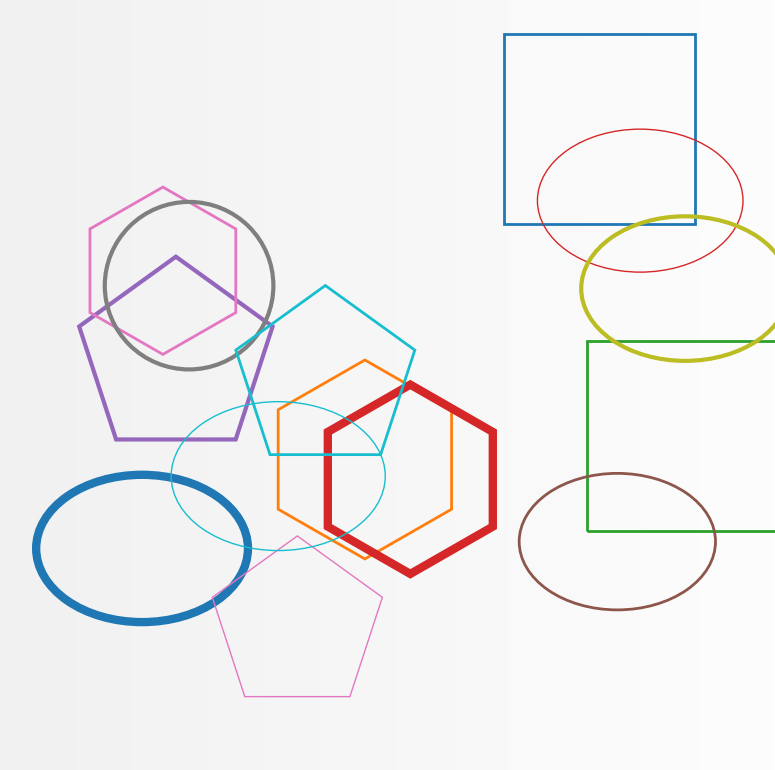[{"shape": "square", "thickness": 1, "radius": 0.61, "center": [0.773, 0.833]}, {"shape": "oval", "thickness": 3, "radius": 0.68, "center": [0.183, 0.288]}, {"shape": "hexagon", "thickness": 1, "radius": 0.65, "center": [0.471, 0.403]}, {"shape": "square", "thickness": 1, "radius": 0.62, "center": [0.881, 0.434]}, {"shape": "hexagon", "thickness": 3, "radius": 0.61, "center": [0.529, 0.378]}, {"shape": "oval", "thickness": 0.5, "radius": 0.66, "center": [0.826, 0.739]}, {"shape": "pentagon", "thickness": 1.5, "radius": 0.66, "center": [0.227, 0.535]}, {"shape": "oval", "thickness": 1, "radius": 0.63, "center": [0.797, 0.297]}, {"shape": "hexagon", "thickness": 1, "radius": 0.54, "center": [0.21, 0.648]}, {"shape": "pentagon", "thickness": 0.5, "radius": 0.58, "center": [0.384, 0.189]}, {"shape": "circle", "thickness": 1.5, "radius": 0.54, "center": [0.244, 0.629]}, {"shape": "oval", "thickness": 1.5, "radius": 0.67, "center": [0.884, 0.625]}, {"shape": "oval", "thickness": 0.5, "radius": 0.69, "center": [0.359, 0.382]}, {"shape": "pentagon", "thickness": 1, "radius": 0.61, "center": [0.42, 0.508]}]